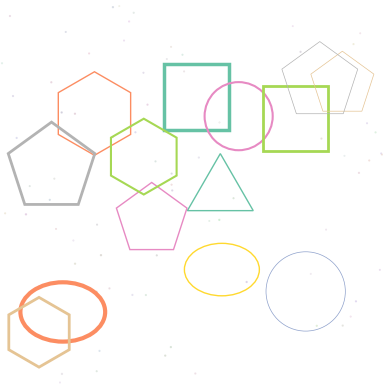[{"shape": "square", "thickness": 2.5, "radius": 0.43, "center": [0.511, 0.749]}, {"shape": "triangle", "thickness": 1, "radius": 0.49, "center": [0.572, 0.502]}, {"shape": "oval", "thickness": 3, "radius": 0.55, "center": [0.163, 0.19]}, {"shape": "hexagon", "thickness": 1, "radius": 0.54, "center": [0.245, 0.705]}, {"shape": "circle", "thickness": 0.5, "radius": 0.52, "center": [0.794, 0.243]}, {"shape": "circle", "thickness": 1.5, "radius": 0.44, "center": [0.62, 0.698]}, {"shape": "pentagon", "thickness": 1, "radius": 0.48, "center": [0.394, 0.43]}, {"shape": "square", "thickness": 2, "radius": 0.42, "center": [0.768, 0.693]}, {"shape": "hexagon", "thickness": 1.5, "radius": 0.49, "center": [0.373, 0.593]}, {"shape": "oval", "thickness": 1, "radius": 0.49, "center": [0.576, 0.3]}, {"shape": "pentagon", "thickness": 0.5, "radius": 0.43, "center": [0.889, 0.781]}, {"shape": "hexagon", "thickness": 2, "radius": 0.45, "center": [0.101, 0.137]}, {"shape": "pentagon", "thickness": 0.5, "radius": 0.52, "center": [0.831, 0.788]}, {"shape": "pentagon", "thickness": 2, "radius": 0.59, "center": [0.134, 0.565]}]